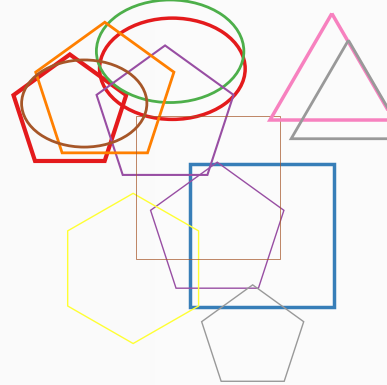[{"shape": "oval", "thickness": 2.5, "radius": 0.94, "center": [0.445, 0.821]}, {"shape": "pentagon", "thickness": 3, "radius": 0.76, "center": [0.18, 0.706]}, {"shape": "square", "thickness": 2.5, "radius": 0.93, "center": [0.676, 0.388]}, {"shape": "oval", "thickness": 2, "radius": 0.95, "center": [0.439, 0.867]}, {"shape": "pentagon", "thickness": 1, "radius": 0.9, "center": [0.561, 0.398]}, {"shape": "pentagon", "thickness": 1.5, "radius": 0.93, "center": [0.426, 0.696]}, {"shape": "pentagon", "thickness": 2, "radius": 0.94, "center": [0.27, 0.755]}, {"shape": "hexagon", "thickness": 1, "radius": 0.98, "center": [0.344, 0.303]}, {"shape": "square", "thickness": 0.5, "radius": 0.93, "center": [0.538, 0.512]}, {"shape": "oval", "thickness": 2, "radius": 0.81, "center": [0.217, 0.731]}, {"shape": "triangle", "thickness": 2.5, "radius": 0.92, "center": [0.856, 0.78]}, {"shape": "triangle", "thickness": 2, "radius": 0.85, "center": [0.899, 0.725]}, {"shape": "pentagon", "thickness": 1, "radius": 0.69, "center": [0.652, 0.122]}]